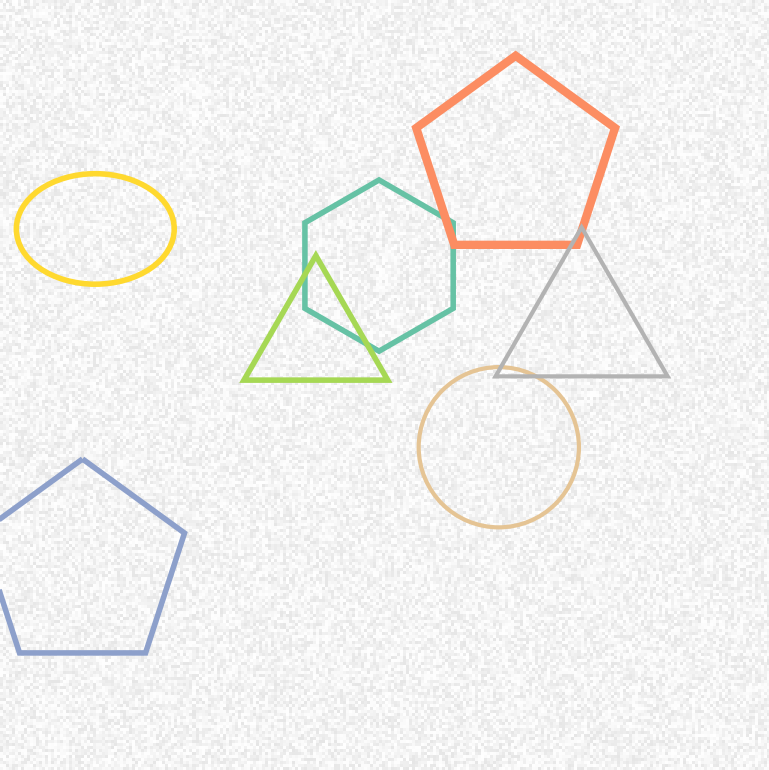[{"shape": "hexagon", "thickness": 2, "radius": 0.56, "center": [0.492, 0.655]}, {"shape": "pentagon", "thickness": 3, "radius": 0.68, "center": [0.67, 0.792]}, {"shape": "pentagon", "thickness": 2, "radius": 0.7, "center": [0.107, 0.265]}, {"shape": "triangle", "thickness": 2, "radius": 0.54, "center": [0.41, 0.56]}, {"shape": "oval", "thickness": 2, "radius": 0.51, "center": [0.124, 0.703]}, {"shape": "circle", "thickness": 1.5, "radius": 0.52, "center": [0.648, 0.419]}, {"shape": "triangle", "thickness": 1.5, "radius": 0.65, "center": [0.755, 0.576]}]